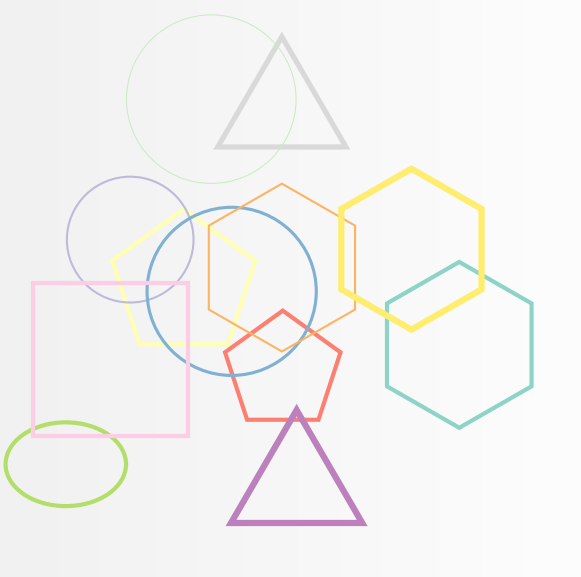[{"shape": "hexagon", "thickness": 2, "radius": 0.72, "center": [0.79, 0.402]}, {"shape": "pentagon", "thickness": 2, "radius": 0.65, "center": [0.316, 0.508]}, {"shape": "circle", "thickness": 1, "radius": 0.54, "center": [0.224, 0.584]}, {"shape": "pentagon", "thickness": 2, "radius": 0.52, "center": [0.486, 0.357]}, {"shape": "circle", "thickness": 1.5, "radius": 0.73, "center": [0.399, 0.495]}, {"shape": "hexagon", "thickness": 1, "radius": 0.73, "center": [0.485, 0.536]}, {"shape": "oval", "thickness": 2, "radius": 0.52, "center": [0.113, 0.195]}, {"shape": "square", "thickness": 2, "radius": 0.66, "center": [0.19, 0.376]}, {"shape": "triangle", "thickness": 2.5, "radius": 0.64, "center": [0.485, 0.808]}, {"shape": "triangle", "thickness": 3, "radius": 0.65, "center": [0.51, 0.159]}, {"shape": "circle", "thickness": 0.5, "radius": 0.73, "center": [0.363, 0.827]}, {"shape": "hexagon", "thickness": 3, "radius": 0.7, "center": [0.708, 0.568]}]